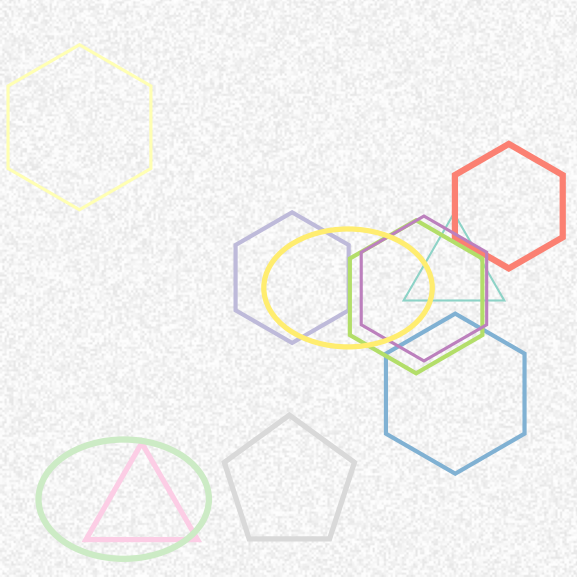[{"shape": "triangle", "thickness": 1, "radius": 0.5, "center": [0.786, 0.529]}, {"shape": "hexagon", "thickness": 1.5, "radius": 0.71, "center": [0.138, 0.779]}, {"shape": "hexagon", "thickness": 2, "radius": 0.57, "center": [0.506, 0.518]}, {"shape": "hexagon", "thickness": 3, "radius": 0.54, "center": [0.881, 0.642]}, {"shape": "hexagon", "thickness": 2, "radius": 0.69, "center": [0.788, 0.317]}, {"shape": "hexagon", "thickness": 2, "radius": 0.66, "center": [0.721, 0.485]}, {"shape": "triangle", "thickness": 2.5, "radius": 0.56, "center": [0.245, 0.121]}, {"shape": "pentagon", "thickness": 2.5, "radius": 0.59, "center": [0.501, 0.162]}, {"shape": "hexagon", "thickness": 1.5, "radius": 0.63, "center": [0.734, 0.5]}, {"shape": "oval", "thickness": 3, "radius": 0.74, "center": [0.214, 0.135]}, {"shape": "oval", "thickness": 2.5, "radius": 0.73, "center": [0.603, 0.501]}]